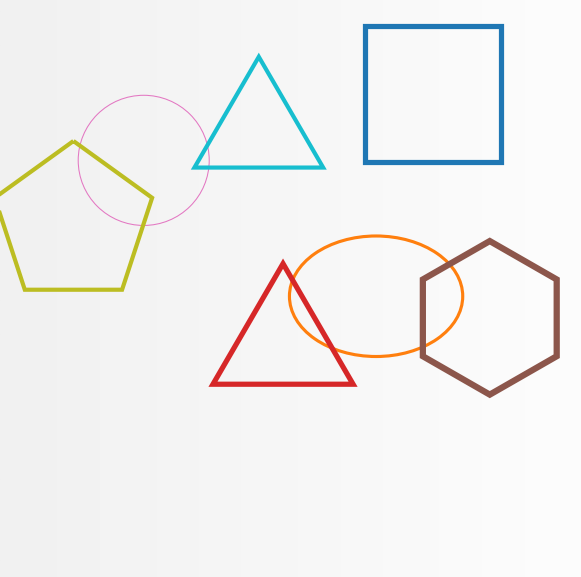[{"shape": "square", "thickness": 2.5, "radius": 0.59, "center": [0.745, 0.836]}, {"shape": "oval", "thickness": 1.5, "radius": 0.75, "center": [0.647, 0.486]}, {"shape": "triangle", "thickness": 2.5, "radius": 0.7, "center": [0.487, 0.403]}, {"shape": "hexagon", "thickness": 3, "radius": 0.66, "center": [0.843, 0.449]}, {"shape": "circle", "thickness": 0.5, "radius": 0.56, "center": [0.247, 0.721]}, {"shape": "pentagon", "thickness": 2, "radius": 0.71, "center": [0.126, 0.613]}, {"shape": "triangle", "thickness": 2, "radius": 0.64, "center": [0.445, 0.773]}]